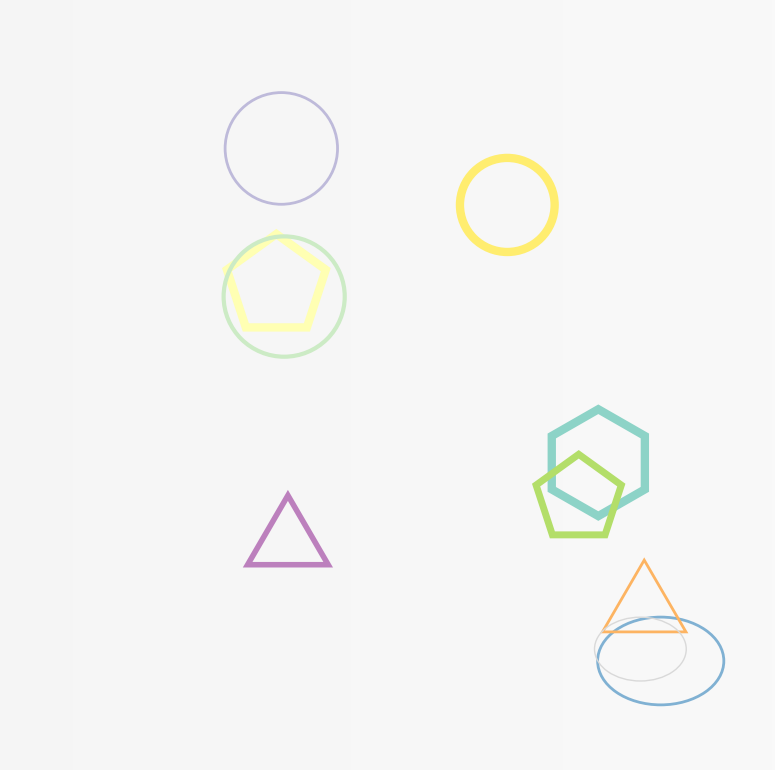[{"shape": "hexagon", "thickness": 3, "radius": 0.35, "center": [0.772, 0.399]}, {"shape": "pentagon", "thickness": 3, "radius": 0.34, "center": [0.357, 0.629]}, {"shape": "circle", "thickness": 1, "radius": 0.36, "center": [0.363, 0.807]}, {"shape": "oval", "thickness": 1, "radius": 0.41, "center": [0.853, 0.142]}, {"shape": "triangle", "thickness": 1, "radius": 0.31, "center": [0.831, 0.21]}, {"shape": "pentagon", "thickness": 2.5, "radius": 0.29, "center": [0.747, 0.352]}, {"shape": "oval", "thickness": 0.5, "radius": 0.3, "center": [0.826, 0.157]}, {"shape": "triangle", "thickness": 2, "radius": 0.3, "center": [0.371, 0.297]}, {"shape": "circle", "thickness": 1.5, "radius": 0.39, "center": [0.367, 0.615]}, {"shape": "circle", "thickness": 3, "radius": 0.31, "center": [0.655, 0.734]}]